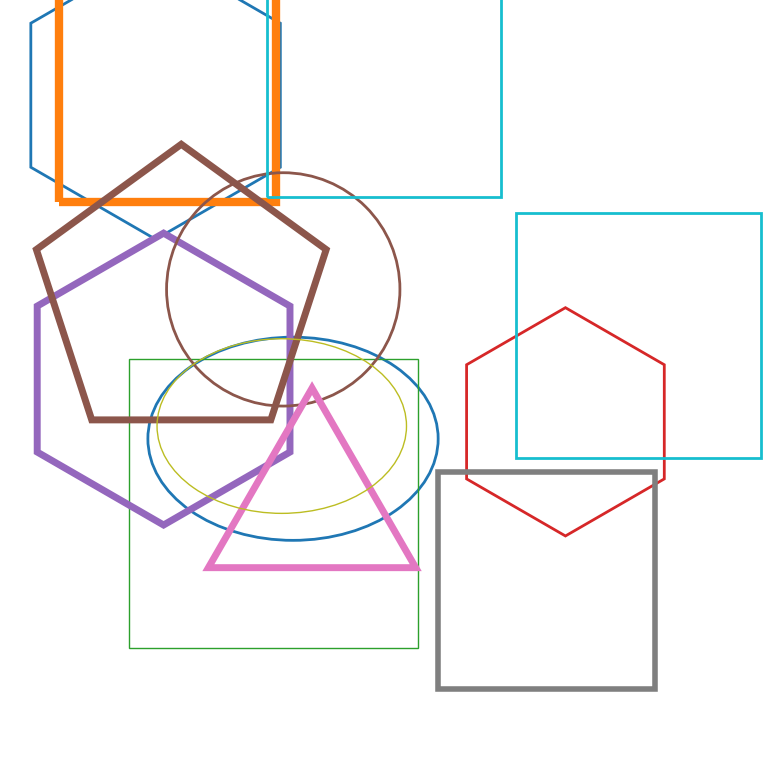[{"shape": "oval", "thickness": 1, "radius": 0.94, "center": [0.381, 0.43]}, {"shape": "hexagon", "thickness": 1, "radius": 0.94, "center": [0.202, 0.876]}, {"shape": "square", "thickness": 3, "radius": 0.71, "center": [0.218, 0.878]}, {"shape": "square", "thickness": 0.5, "radius": 0.94, "center": [0.355, 0.346]}, {"shape": "hexagon", "thickness": 1, "radius": 0.74, "center": [0.734, 0.452]}, {"shape": "hexagon", "thickness": 2.5, "radius": 0.95, "center": [0.212, 0.508]}, {"shape": "circle", "thickness": 1, "radius": 0.76, "center": [0.368, 0.624]}, {"shape": "pentagon", "thickness": 2.5, "radius": 0.99, "center": [0.235, 0.615]}, {"shape": "triangle", "thickness": 2.5, "radius": 0.78, "center": [0.405, 0.341]}, {"shape": "square", "thickness": 2, "radius": 0.7, "center": [0.71, 0.246]}, {"shape": "oval", "thickness": 0.5, "radius": 0.81, "center": [0.366, 0.447]}, {"shape": "square", "thickness": 1, "radius": 0.8, "center": [0.829, 0.564]}, {"shape": "square", "thickness": 1, "radius": 0.76, "center": [0.499, 0.896]}]